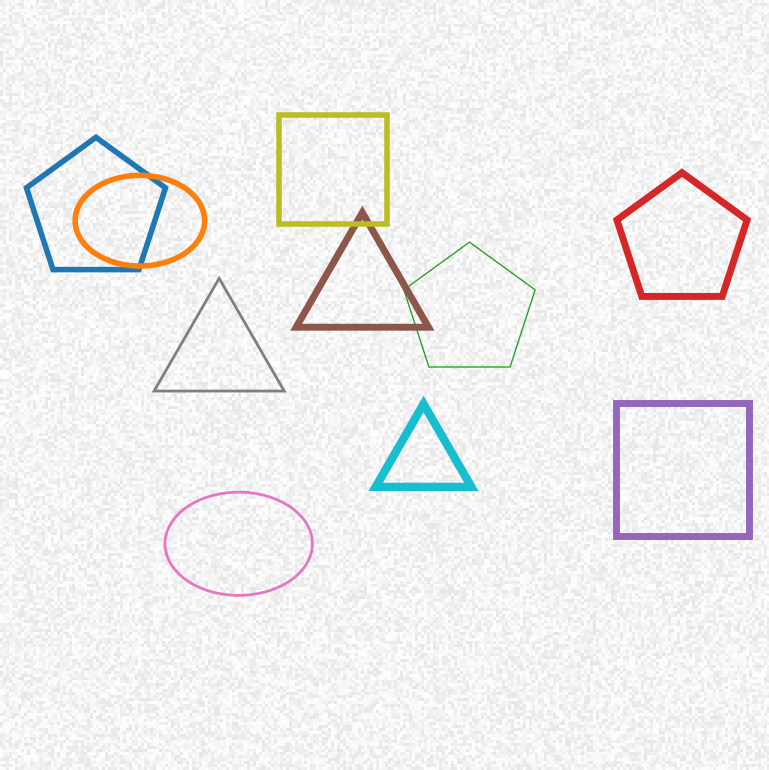[{"shape": "pentagon", "thickness": 2, "radius": 0.47, "center": [0.125, 0.727]}, {"shape": "oval", "thickness": 2, "radius": 0.42, "center": [0.182, 0.713]}, {"shape": "pentagon", "thickness": 0.5, "radius": 0.45, "center": [0.61, 0.596]}, {"shape": "pentagon", "thickness": 2.5, "radius": 0.44, "center": [0.886, 0.687]}, {"shape": "square", "thickness": 2.5, "radius": 0.43, "center": [0.887, 0.39]}, {"shape": "triangle", "thickness": 2.5, "radius": 0.5, "center": [0.471, 0.625]}, {"shape": "oval", "thickness": 1, "radius": 0.48, "center": [0.31, 0.294]}, {"shape": "triangle", "thickness": 1, "radius": 0.49, "center": [0.285, 0.541]}, {"shape": "square", "thickness": 2, "radius": 0.35, "center": [0.432, 0.78]}, {"shape": "triangle", "thickness": 3, "radius": 0.36, "center": [0.55, 0.404]}]